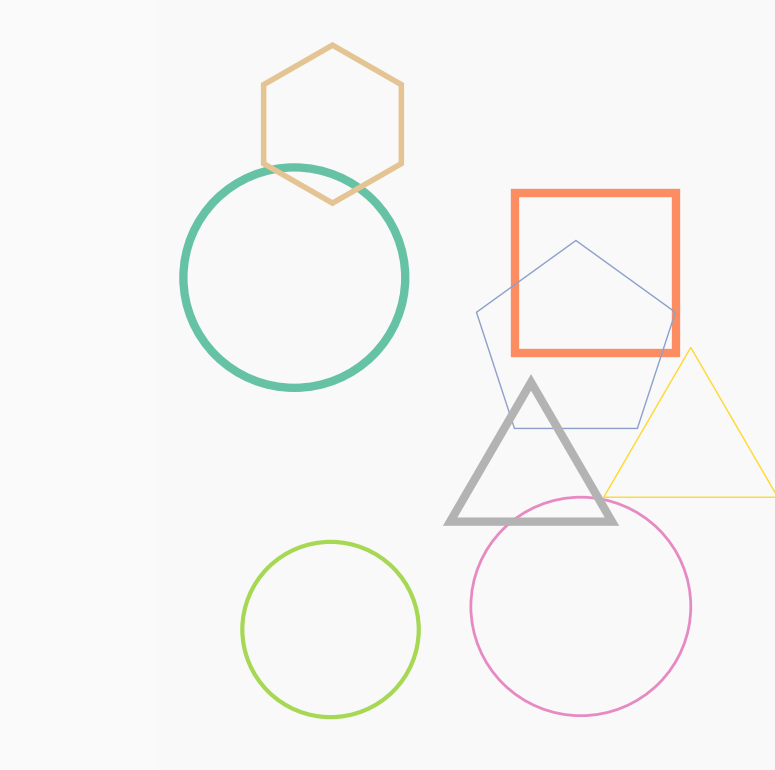[{"shape": "circle", "thickness": 3, "radius": 0.72, "center": [0.38, 0.639]}, {"shape": "square", "thickness": 3, "radius": 0.52, "center": [0.768, 0.645]}, {"shape": "pentagon", "thickness": 0.5, "radius": 0.67, "center": [0.743, 0.553]}, {"shape": "circle", "thickness": 1, "radius": 0.71, "center": [0.749, 0.212]}, {"shape": "circle", "thickness": 1.5, "radius": 0.57, "center": [0.427, 0.182]}, {"shape": "triangle", "thickness": 0.5, "radius": 0.65, "center": [0.891, 0.419]}, {"shape": "hexagon", "thickness": 2, "radius": 0.51, "center": [0.429, 0.839]}, {"shape": "triangle", "thickness": 3, "radius": 0.6, "center": [0.685, 0.383]}]